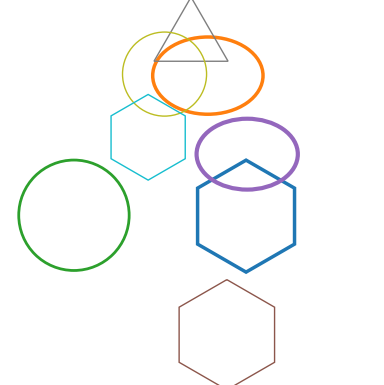[{"shape": "hexagon", "thickness": 2.5, "radius": 0.73, "center": [0.639, 0.439]}, {"shape": "oval", "thickness": 2.5, "radius": 0.72, "center": [0.54, 0.804]}, {"shape": "circle", "thickness": 2, "radius": 0.72, "center": [0.192, 0.441]}, {"shape": "oval", "thickness": 3, "radius": 0.66, "center": [0.642, 0.6]}, {"shape": "hexagon", "thickness": 1, "radius": 0.72, "center": [0.589, 0.131]}, {"shape": "triangle", "thickness": 1, "radius": 0.56, "center": [0.496, 0.896]}, {"shape": "circle", "thickness": 1, "radius": 0.55, "center": [0.427, 0.808]}, {"shape": "hexagon", "thickness": 1, "radius": 0.56, "center": [0.385, 0.643]}]